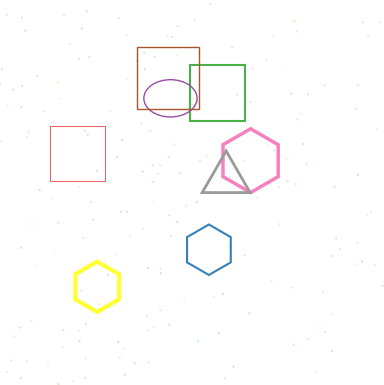[{"shape": "square", "thickness": 0.5, "radius": 0.36, "center": [0.201, 0.6]}, {"shape": "hexagon", "thickness": 1.5, "radius": 0.33, "center": [0.543, 0.351]}, {"shape": "square", "thickness": 1.5, "radius": 0.36, "center": [0.565, 0.759]}, {"shape": "oval", "thickness": 1, "radius": 0.35, "center": [0.443, 0.745]}, {"shape": "hexagon", "thickness": 3, "radius": 0.33, "center": [0.252, 0.255]}, {"shape": "square", "thickness": 1, "radius": 0.4, "center": [0.437, 0.799]}, {"shape": "hexagon", "thickness": 2.5, "radius": 0.41, "center": [0.651, 0.583]}, {"shape": "triangle", "thickness": 2, "radius": 0.36, "center": [0.587, 0.536]}]